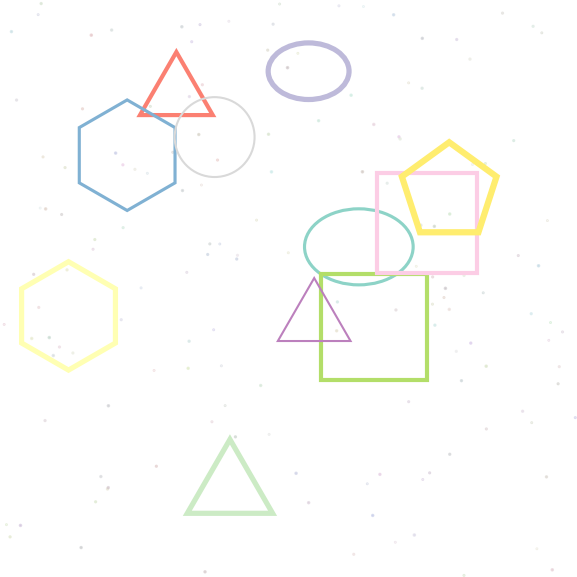[{"shape": "oval", "thickness": 1.5, "radius": 0.47, "center": [0.621, 0.572]}, {"shape": "hexagon", "thickness": 2.5, "radius": 0.47, "center": [0.119, 0.452]}, {"shape": "oval", "thickness": 2.5, "radius": 0.35, "center": [0.534, 0.876]}, {"shape": "triangle", "thickness": 2, "radius": 0.36, "center": [0.305, 0.836]}, {"shape": "hexagon", "thickness": 1.5, "radius": 0.48, "center": [0.22, 0.73]}, {"shape": "square", "thickness": 2, "radius": 0.46, "center": [0.647, 0.433]}, {"shape": "square", "thickness": 2, "radius": 0.43, "center": [0.74, 0.613]}, {"shape": "circle", "thickness": 1, "radius": 0.35, "center": [0.372, 0.762]}, {"shape": "triangle", "thickness": 1, "radius": 0.36, "center": [0.544, 0.445]}, {"shape": "triangle", "thickness": 2.5, "radius": 0.43, "center": [0.398, 0.153]}, {"shape": "pentagon", "thickness": 3, "radius": 0.43, "center": [0.778, 0.667]}]